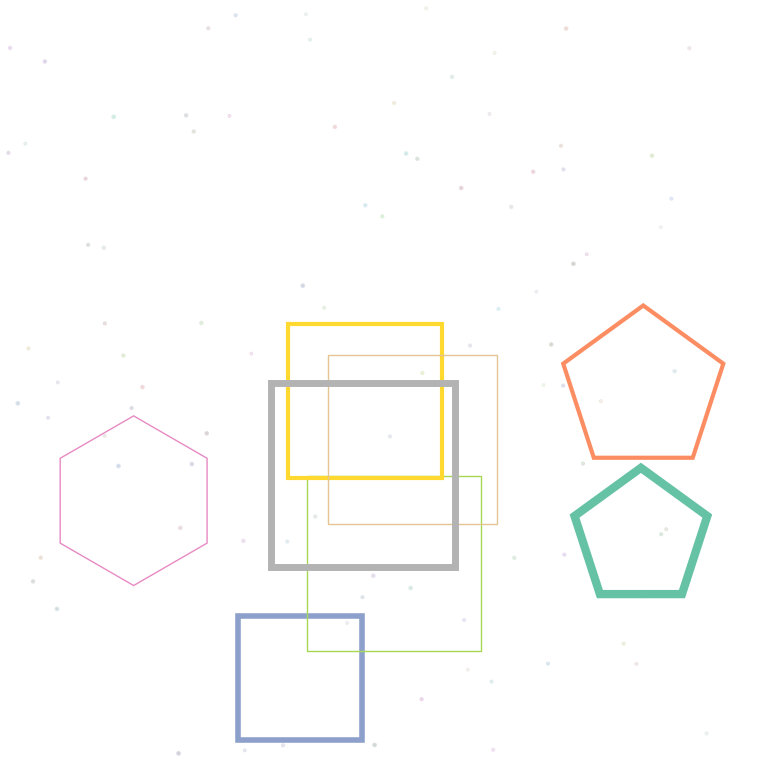[{"shape": "pentagon", "thickness": 3, "radius": 0.45, "center": [0.832, 0.302]}, {"shape": "pentagon", "thickness": 1.5, "radius": 0.55, "center": [0.835, 0.494]}, {"shape": "square", "thickness": 2, "radius": 0.4, "center": [0.39, 0.12]}, {"shape": "hexagon", "thickness": 0.5, "radius": 0.55, "center": [0.174, 0.35]}, {"shape": "square", "thickness": 0.5, "radius": 0.57, "center": [0.512, 0.268]}, {"shape": "square", "thickness": 1.5, "radius": 0.5, "center": [0.474, 0.48]}, {"shape": "square", "thickness": 0.5, "radius": 0.55, "center": [0.536, 0.43]}, {"shape": "square", "thickness": 2.5, "radius": 0.6, "center": [0.471, 0.383]}]